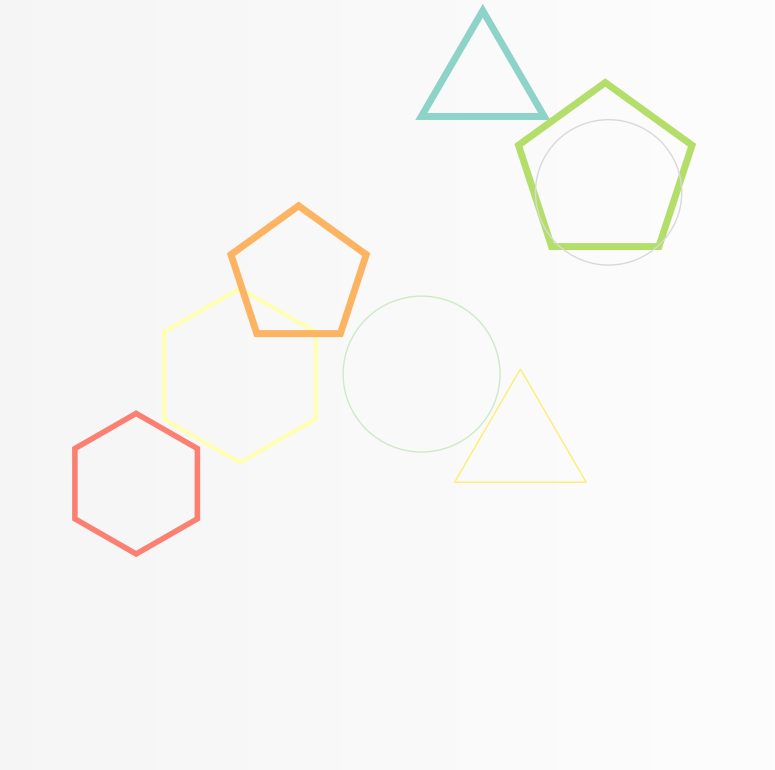[{"shape": "triangle", "thickness": 2.5, "radius": 0.46, "center": [0.623, 0.895]}, {"shape": "hexagon", "thickness": 1.5, "radius": 0.57, "center": [0.309, 0.512]}, {"shape": "hexagon", "thickness": 2, "radius": 0.46, "center": [0.176, 0.372]}, {"shape": "pentagon", "thickness": 2.5, "radius": 0.46, "center": [0.385, 0.641]}, {"shape": "pentagon", "thickness": 2.5, "radius": 0.59, "center": [0.781, 0.775]}, {"shape": "circle", "thickness": 0.5, "radius": 0.47, "center": [0.785, 0.75]}, {"shape": "circle", "thickness": 0.5, "radius": 0.51, "center": [0.544, 0.514]}, {"shape": "triangle", "thickness": 0.5, "radius": 0.49, "center": [0.671, 0.423]}]